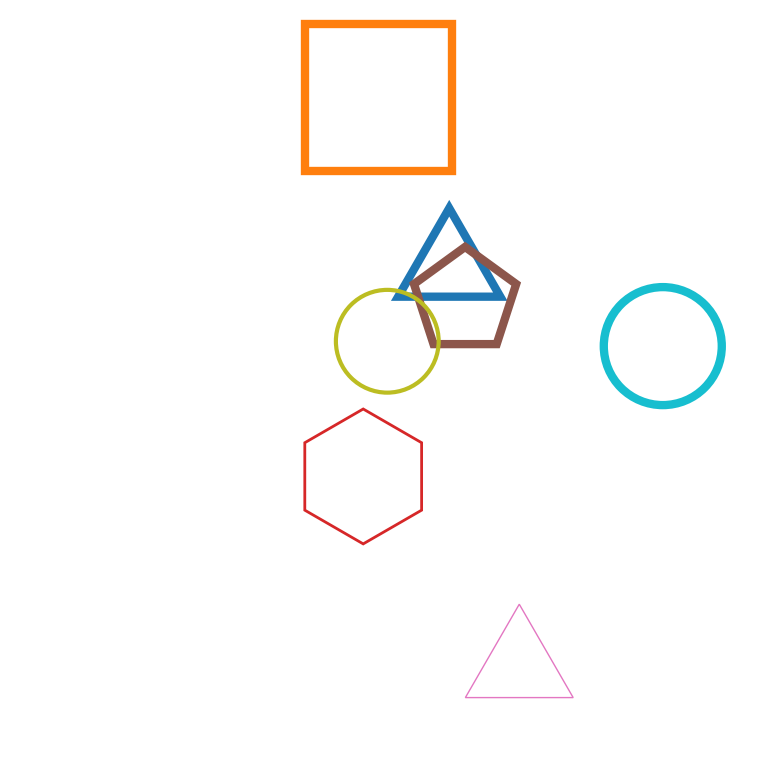[{"shape": "triangle", "thickness": 3, "radius": 0.38, "center": [0.583, 0.653]}, {"shape": "square", "thickness": 3, "radius": 0.48, "center": [0.492, 0.874]}, {"shape": "hexagon", "thickness": 1, "radius": 0.44, "center": [0.472, 0.381]}, {"shape": "pentagon", "thickness": 3, "radius": 0.35, "center": [0.604, 0.61]}, {"shape": "triangle", "thickness": 0.5, "radius": 0.4, "center": [0.674, 0.134]}, {"shape": "circle", "thickness": 1.5, "radius": 0.33, "center": [0.503, 0.557]}, {"shape": "circle", "thickness": 3, "radius": 0.38, "center": [0.861, 0.551]}]